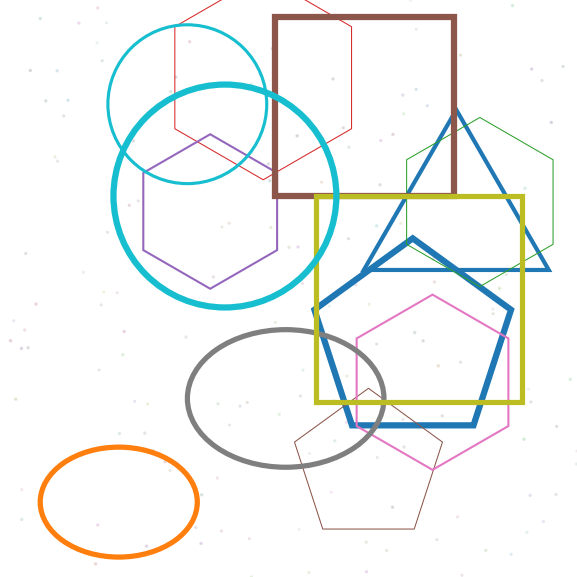[{"shape": "triangle", "thickness": 2, "radius": 0.92, "center": [0.79, 0.624]}, {"shape": "pentagon", "thickness": 3, "radius": 0.89, "center": [0.715, 0.407]}, {"shape": "oval", "thickness": 2.5, "radius": 0.68, "center": [0.206, 0.13]}, {"shape": "hexagon", "thickness": 0.5, "radius": 0.73, "center": [0.831, 0.649]}, {"shape": "hexagon", "thickness": 0.5, "radius": 0.88, "center": [0.456, 0.865]}, {"shape": "hexagon", "thickness": 1, "radius": 0.67, "center": [0.364, 0.633]}, {"shape": "pentagon", "thickness": 0.5, "radius": 0.67, "center": [0.638, 0.192]}, {"shape": "square", "thickness": 3, "radius": 0.78, "center": [0.631, 0.814]}, {"shape": "hexagon", "thickness": 1, "radius": 0.76, "center": [0.749, 0.337]}, {"shape": "oval", "thickness": 2.5, "radius": 0.85, "center": [0.495, 0.309]}, {"shape": "square", "thickness": 2.5, "radius": 0.89, "center": [0.725, 0.482]}, {"shape": "circle", "thickness": 3, "radius": 0.96, "center": [0.389, 0.66]}, {"shape": "circle", "thickness": 1.5, "radius": 0.69, "center": [0.324, 0.819]}]